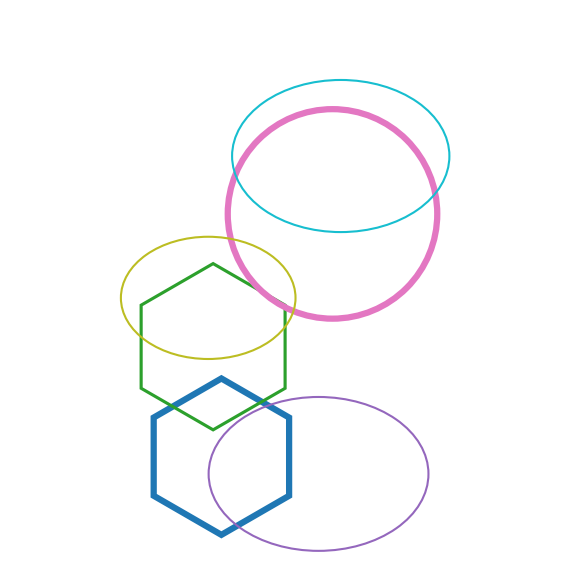[{"shape": "hexagon", "thickness": 3, "radius": 0.68, "center": [0.383, 0.208]}, {"shape": "hexagon", "thickness": 1.5, "radius": 0.72, "center": [0.369, 0.399]}, {"shape": "oval", "thickness": 1, "radius": 0.95, "center": [0.552, 0.178]}, {"shape": "circle", "thickness": 3, "radius": 0.91, "center": [0.576, 0.629]}, {"shape": "oval", "thickness": 1, "radius": 0.76, "center": [0.361, 0.483]}, {"shape": "oval", "thickness": 1, "radius": 0.94, "center": [0.59, 0.729]}]